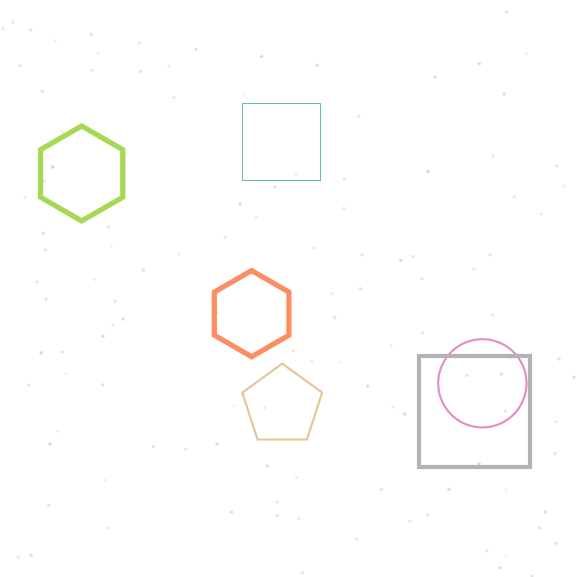[{"shape": "square", "thickness": 0.5, "radius": 0.33, "center": [0.487, 0.754]}, {"shape": "hexagon", "thickness": 2.5, "radius": 0.37, "center": [0.436, 0.456]}, {"shape": "circle", "thickness": 1, "radius": 0.38, "center": [0.835, 0.335]}, {"shape": "hexagon", "thickness": 2.5, "radius": 0.41, "center": [0.141, 0.699]}, {"shape": "pentagon", "thickness": 1, "radius": 0.36, "center": [0.489, 0.297]}, {"shape": "square", "thickness": 2, "radius": 0.48, "center": [0.822, 0.287]}]